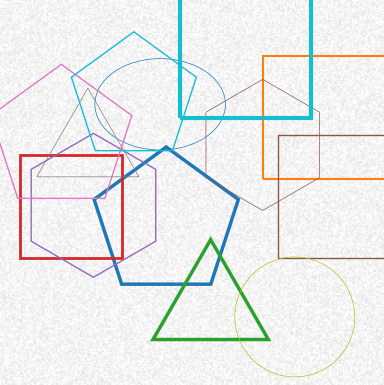[{"shape": "pentagon", "thickness": 2.5, "radius": 0.98, "center": [0.432, 0.421]}, {"shape": "oval", "thickness": 0.5, "radius": 0.85, "center": [0.416, 0.729]}, {"shape": "square", "thickness": 1.5, "radius": 0.8, "center": [0.842, 0.694]}, {"shape": "triangle", "thickness": 2.5, "radius": 0.86, "center": [0.547, 0.205]}, {"shape": "square", "thickness": 2, "radius": 0.67, "center": [0.184, 0.464]}, {"shape": "hexagon", "thickness": 1, "radius": 0.93, "center": [0.243, 0.467]}, {"shape": "square", "thickness": 1, "radius": 0.8, "center": [0.882, 0.489]}, {"shape": "hexagon", "thickness": 0.5, "radius": 0.85, "center": [0.682, 0.624]}, {"shape": "pentagon", "thickness": 1, "radius": 0.96, "center": [0.159, 0.64]}, {"shape": "triangle", "thickness": 0.5, "radius": 0.77, "center": [0.228, 0.617]}, {"shape": "circle", "thickness": 0.5, "radius": 0.78, "center": [0.766, 0.177]}, {"shape": "square", "thickness": 3, "radius": 0.85, "center": [0.637, 0.863]}, {"shape": "pentagon", "thickness": 1, "radius": 0.85, "center": [0.348, 0.747]}]